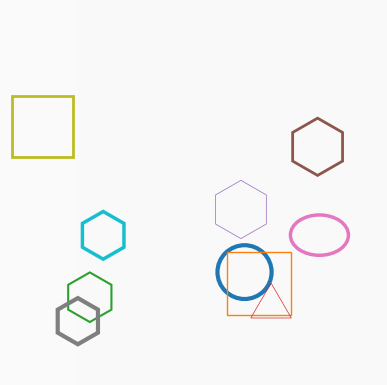[{"shape": "circle", "thickness": 3, "radius": 0.35, "center": [0.631, 0.293]}, {"shape": "square", "thickness": 1, "radius": 0.41, "center": [0.668, 0.263]}, {"shape": "hexagon", "thickness": 1.5, "radius": 0.32, "center": [0.232, 0.228]}, {"shape": "triangle", "thickness": 0.5, "radius": 0.3, "center": [0.699, 0.204]}, {"shape": "hexagon", "thickness": 0.5, "radius": 0.38, "center": [0.622, 0.456]}, {"shape": "hexagon", "thickness": 2, "radius": 0.37, "center": [0.82, 0.619]}, {"shape": "oval", "thickness": 2.5, "radius": 0.37, "center": [0.824, 0.389]}, {"shape": "hexagon", "thickness": 3, "radius": 0.3, "center": [0.201, 0.166]}, {"shape": "square", "thickness": 2, "radius": 0.4, "center": [0.111, 0.672]}, {"shape": "hexagon", "thickness": 2.5, "radius": 0.31, "center": [0.266, 0.389]}]